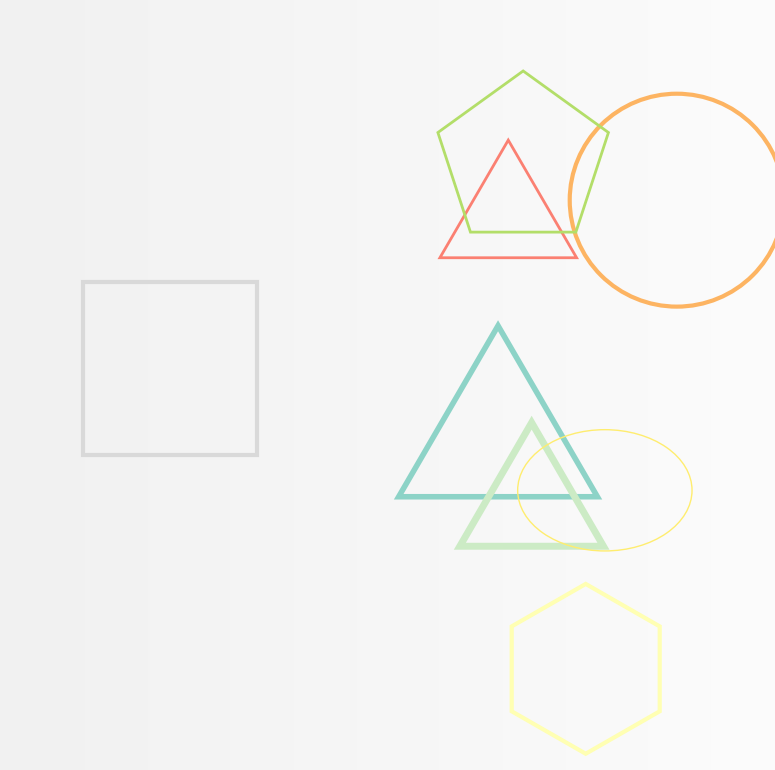[{"shape": "triangle", "thickness": 2, "radius": 0.74, "center": [0.643, 0.429]}, {"shape": "hexagon", "thickness": 1.5, "radius": 0.55, "center": [0.756, 0.131]}, {"shape": "triangle", "thickness": 1, "radius": 0.51, "center": [0.656, 0.716]}, {"shape": "circle", "thickness": 1.5, "radius": 0.69, "center": [0.873, 0.74]}, {"shape": "pentagon", "thickness": 1, "radius": 0.58, "center": [0.675, 0.792]}, {"shape": "square", "thickness": 1.5, "radius": 0.56, "center": [0.219, 0.522]}, {"shape": "triangle", "thickness": 2.5, "radius": 0.54, "center": [0.686, 0.344]}, {"shape": "oval", "thickness": 0.5, "radius": 0.56, "center": [0.78, 0.363]}]